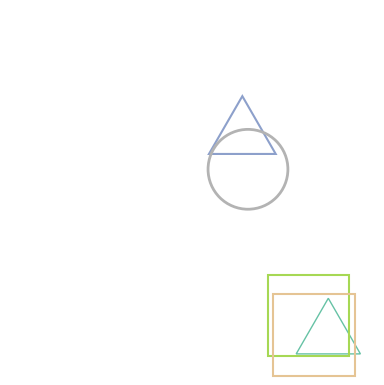[{"shape": "triangle", "thickness": 1, "radius": 0.48, "center": [0.853, 0.129]}, {"shape": "triangle", "thickness": 1.5, "radius": 0.5, "center": [0.629, 0.65]}, {"shape": "square", "thickness": 1.5, "radius": 0.53, "center": [0.801, 0.18]}, {"shape": "square", "thickness": 1.5, "radius": 0.53, "center": [0.816, 0.129]}, {"shape": "circle", "thickness": 2, "radius": 0.52, "center": [0.644, 0.56]}]